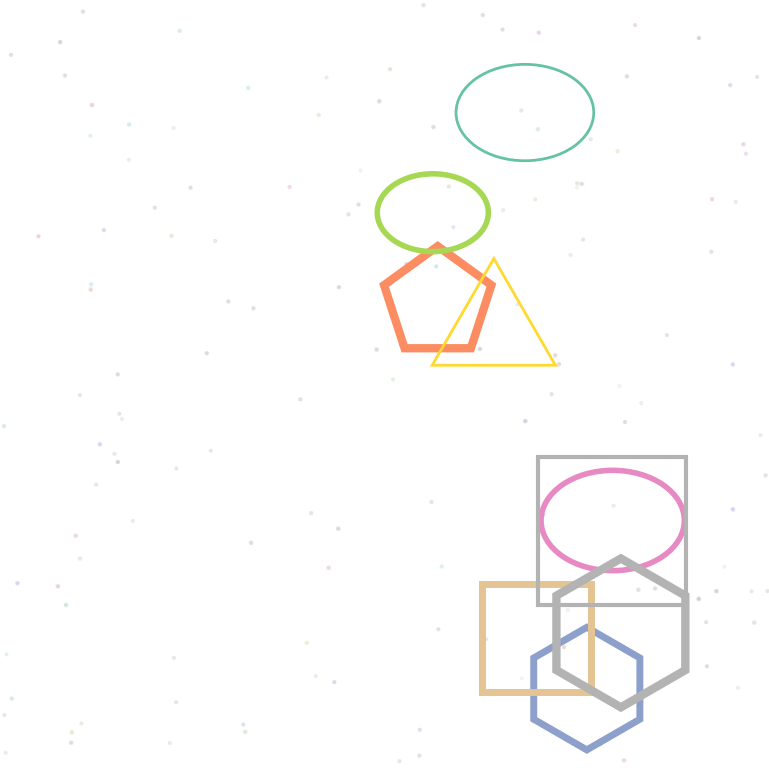[{"shape": "oval", "thickness": 1, "radius": 0.45, "center": [0.682, 0.854]}, {"shape": "pentagon", "thickness": 3, "radius": 0.37, "center": [0.568, 0.607]}, {"shape": "hexagon", "thickness": 2.5, "radius": 0.4, "center": [0.762, 0.106]}, {"shape": "oval", "thickness": 2, "radius": 0.47, "center": [0.796, 0.324]}, {"shape": "oval", "thickness": 2, "radius": 0.36, "center": [0.562, 0.724]}, {"shape": "triangle", "thickness": 1, "radius": 0.46, "center": [0.641, 0.572]}, {"shape": "square", "thickness": 2.5, "radius": 0.35, "center": [0.697, 0.172]}, {"shape": "square", "thickness": 1.5, "radius": 0.48, "center": [0.795, 0.31]}, {"shape": "hexagon", "thickness": 3, "radius": 0.48, "center": [0.806, 0.178]}]